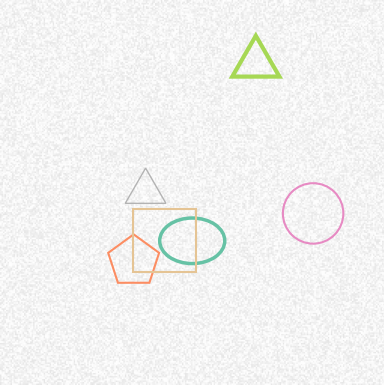[{"shape": "oval", "thickness": 2.5, "radius": 0.42, "center": [0.499, 0.375]}, {"shape": "pentagon", "thickness": 1.5, "radius": 0.35, "center": [0.347, 0.322]}, {"shape": "circle", "thickness": 1.5, "radius": 0.39, "center": [0.813, 0.446]}, {"shape": "triangle", "thickness": 3, "radius": 0.35, "center": [0.664, 0.836]}, {"shape": "square", "thickness": 1.5, "radius": 0.41, "center": [0.426, 0.375]}, {"shape": "triangle", "thickness": 1, "radius": 0.3, "center": [0.378, 0.502]}]